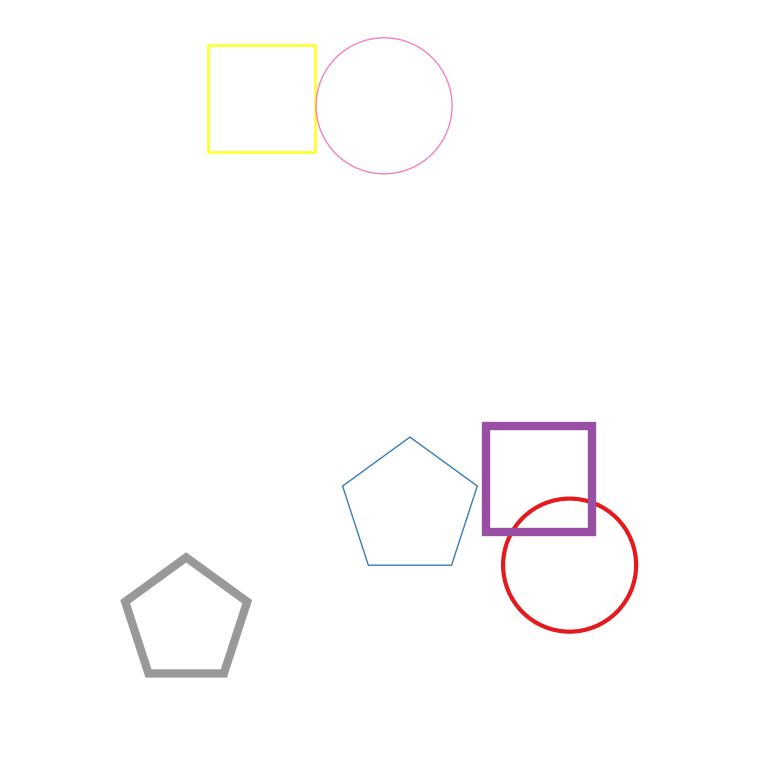[{"shape": "circle", "thickness": 1.5, "radius": 0.43, "center": [0.74, 0.266]}, {"shape": "pentagon", "thickness": 0.5, "radius": 0.46, "center": [0.532, 0.34]}, {"shape": "square", "thickness": 3, "radius": 0.35, "center": [0.7, 0.378]}, {"shape": "square", "thickness": 1, "radius": 0.35, "center": [0.339, 0.872]}, {"shape": "circle", "thickness": 0.5, "radius": 0.44, "center": [0.499, 0.863]}, {"shape": "pentagon", "thickness": 3, "radius": 0.42, "center": [0.242, 0.193]}]